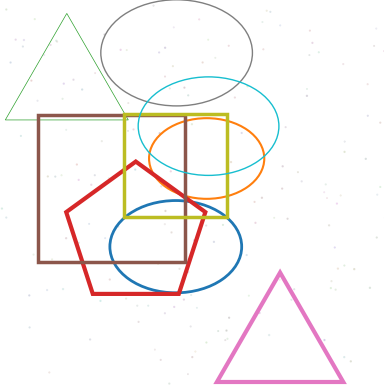[{"shape": "oval", "thickness": 2, "radius": 0.86, "center": [0.457, 0.359]}, {"shape": "oval", "thickness": 1.5, "radius": 0.75, "center": [0.537, 0.588]}, {"shape": "triangle", "thickness": 0.5, "radius": 0.92, "center": [0.174, 0.781]}, {"shape": "pentagon", "thickness": 3, "radius": 0.95, "center": [0.353, 0.39]}, {"shape": "square", "thickness": 2.5, "radius": 0.95, "center": [0.289, 0.511]}, {"shape": "triangle", "thickness": 3, "radius": 0.95, "center": [0.727, 0.103]}, {"shape": "oval", "thickness": 1, "radius": 0.98, "center": [0.459, 0.863]}, {"shape": "square", "thickness": 2.5, "radius": 0.67, "center": [0.456, 0.57]}, {"shape": "oval", "thickness": 1, "radius": 0.91, "center": [0.542, 0.672]}]